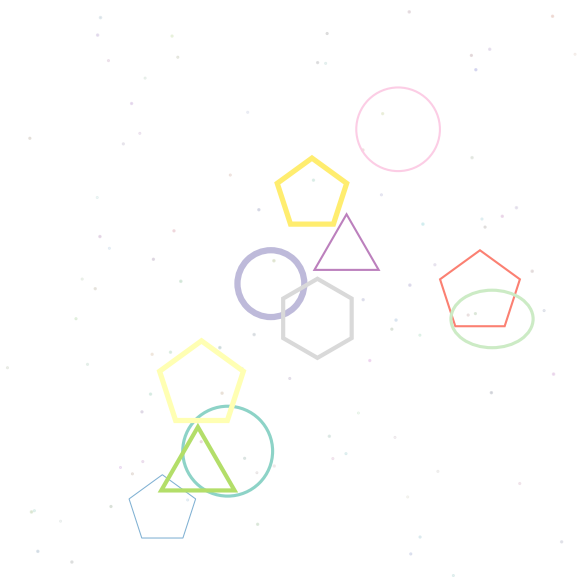[{"shape": "circle", "thickness": 1.5, "radius": 0.39, "center": [0.394, 0.218]}, {"shape": "pentagon", "thickness": 2.5, "radius": 0.38, "center": [0.349, 0.333]}, {"shape": "circle", "thickness": 3, "radius": 0.29, "center": [0.469, 0.508]}, {"shape": "pentagon", "thickness": 1, "radius": 0.36, "center": [0.831, 0.493]}, {"shape": "pentagon", "thickness": 0.5, "radius": 0.3, "center": [0.281, 0.117]}, {"shape": "triangle", "thickness": 2, "radius": 0.37, "center": [0.343, 0.187]}, {"shape": "circle", "thickness": 1, "radius": 0.36, "center": [0.689, 0.775]}, {"shape": "hexagon", "thickness": 2, "radius": 0.34, "center": [0.55, 0.448]}, {"shape": "triangle", "thickness": 1, "radius": 0.32, "center": [0.6, 0.564]}, {"shape": "oval", "thickness": 1.5, "radius": 0.36, "center": [0.852, 0.447]}, {"shape": "pentagon", "thickness": 2.5, "radius": 0.32, "center": [0.54, 0.662]}]